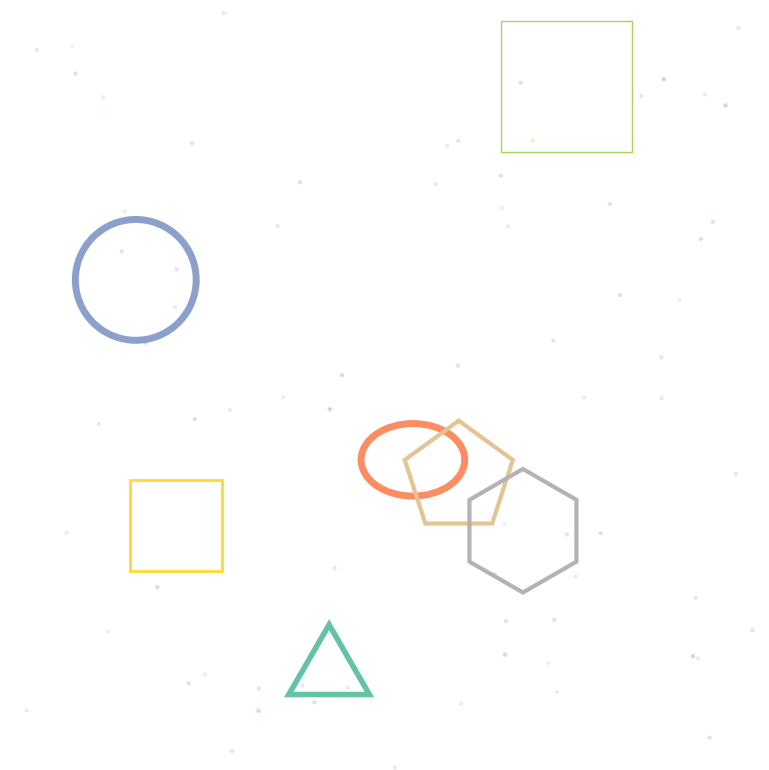[{"shape": "triangle", "thickness": 2, "radius": 0.3, "center": [0.427, 0.128]}, {"shape": "oval", "thickness": 2.5, "radius": 0.34, "center": [0.536, 0.403]}, {"shape": "circle", "thickness": 2.5, "radius": 0.39, "center": [0.176, 0.637]}, {"shape": "square", "thickness": 0.5, "radius": 0.43, "center": [0.736, 0.887]}, {"shape": "square", "thickness": 1, "radius": 0.3, "center": [0.229, 0.317]}, {"shape": "pentagon", "thickness": 1.5, "radius": 0.37, "center": [0.596, 0.38]}, {"shape": "hexagon", "thickness": 1.5, "radius": 0.4, "center": [0.679, 0.311]}]